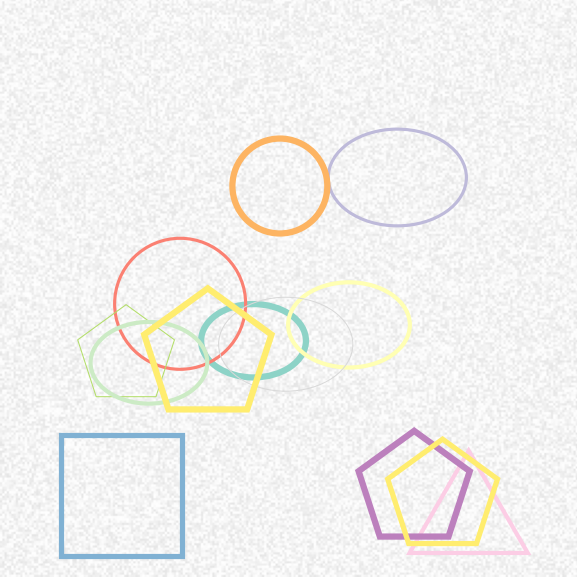[{"shape": "oval", "thickness": 3, "radius": 0.45, "center": [0.439, 0.409]}, {"shape": "oval", "thickness": 2, "radius": 0.53, "center": [0.604, 0.437]}, {"shape": "oval", "thickness": 1.5, "radius": 0.6, "center": [0.688, 0.692]}, {"shape": "circle", "thickness": 1.5, "radius": 0.57, "center": [0.312, 0.473]}, {"shape": "square", "thickness": 2.5, "radius": 0.52, "center": [0.21, 0.142]}, {"shape": "circle", "thickness": 3, "radius": 0.41, "center": [0.485, 0.677]}, {"shape": "pentagon", "thickness": 0.5, "radius": 0.44, "center": [0.218, 0.384]}, {"shape": "triangle", "thickness": 2, "radius": 0.59, "center": [0.812, 0.101]}, {"shape": "oval", "thickness": 0.5, "radius": 0.58, "center": [0.495, 0.403]}, {"shape": "pentagon", "thickness": 3, "radius": 0.51, "center": [0.717, 0.152]}, {"shape": "oval", "thickness": 2, "radius": 0.51, "center": [0.258, 0.371]}, {"shape": "pentagon", "thickness": 2.5, "radius": 0.5, "center": [0.766, 0.139]}, {"shape": "pentagon", "thickness": 3, "radius": 0.58, "center": [0.36, 0.384]}]